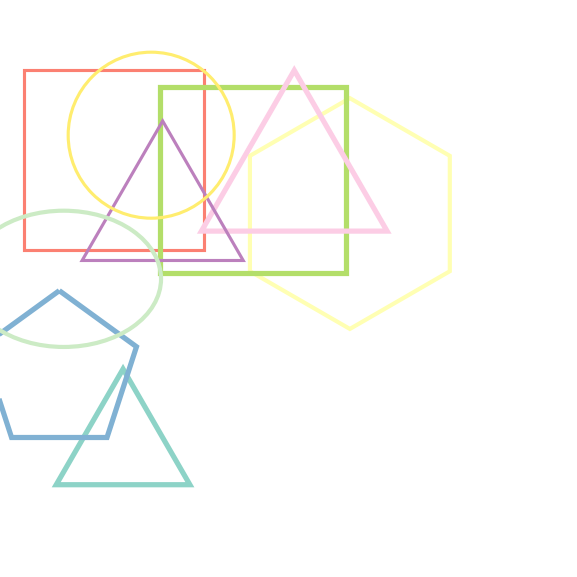[{"shape": "triangle", "thickness": 2.5, "radius": 0.67, "center": [0.213, 0.227]}, {"shape": "hexagon", "thickness": 2, "radius": 1.0, "center": [0.606, 0.629]}, {"shape": "square", "thickness": 1.5, "radius": 0.78, "center": [0.197, 0.722]}, {"shape": "pentagon", "thickness": 2.5, "radius": 0.7, "center": [0.103, 0.355]}, {"shape": "square", "thickness": 2.5, "radius": 0.81, "center": [0.437, 0.687]}, {"shape": "triangle", "thickness": 2.5, "radius": 0.93, "center": [0.51, 0.692]}, {"shape": "triangle", "thickness": 1.5, "radius": 0.81, "center": [0.282, 0.629]}, {"shape": "oval", "thickness": 2, "radius": 0.84, "center": [0.11, 0.516]}, {"shape": "circle", "thickness": 1.5, "radius": 0.72, "center": [0.262, 0.765]}]